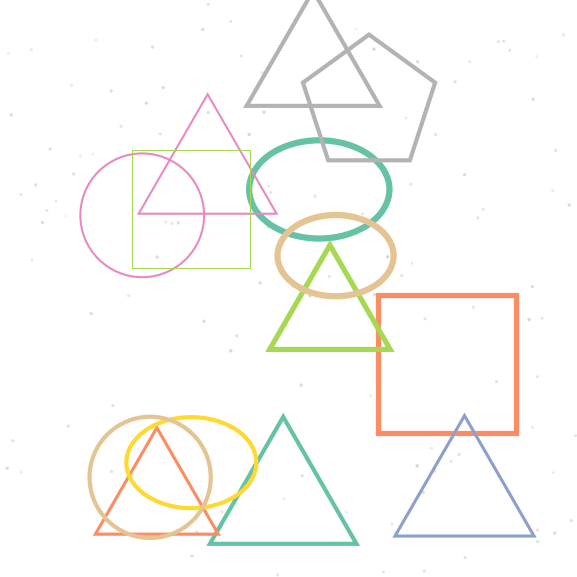[{"shape": "triangle", "thickness": 2, "radius": 0.73, "center": [0.49, 0.131]}, {"shape": "oval", "thickness": 3, "radius": 0.61, "center": [0.553, 0.671]}, {"shape": "square", "thickness": 2.5, "radius": 0.6, "center": [0.774, 0.369]}, {"shape": "triangle", "thickness": 1.5, "radius": 0.61, "center": [0.272, 0.136]}, {"shape": "triangle", "thickness": 1.5, "radius": 0.69, "center": [0.804, 0.14]}, {"shape": "triangle", "thickness": 1, "radius": 0.69, "center": [0.36, 0.698]}, {"shape": "circle", "thickness": 1, "radius": 0.54, "center": [0.246, 0.626]}, {"shape": "square", "thickness": 0.5, "radius": 0.51, "center": [0.33, 0.637]}, {"shape": "triangle", "thickness": 2.5, "radius": 0.6, "center": [0.571, 0.454]}, {"shape": "oval", "thickness": 2, "radius": 0.56, "center": [0.331, 0.198]}, {"shape": "oval", "thickness": 3, "radius": 0.5, "center": [0.581, 0.556]}, {"shape": "circle", "thickness": 2, "radius": 0.52, "center": [0.26, 0.173]}, {"shape": "pentagon", "thickness": 2, "radius": 0.6, "center": [0.639, 0.819]}, {"shape": "triangle", "thickness": 2, "radius": 0.66, "center": [0.542, 0.882]}]